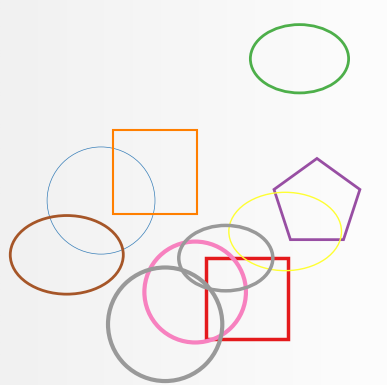[{"shape": "square", "thickness": 2.5, "radius": 0.53, "center": [0.637, 0.224]}, {"shape": "circle", "thickness": 0.5, "radius": 0.7, "center": [0.261, 0.479]}, {"shape": "oval", "thickness": 2, "radius": 0.63, "center": [0.773, 0.847]}, {"shape": "pentagon", "thickness": 2, "radius": 0.58, "center": [0.818, 0.472]}, {"shape": "square", "thickness": 1.5, "radius": 0.54, "center": [0.401, 0.554]}, {"shape": "oval", "thickness": 1, "radius": 0.73, "center": [0.736, 0.399]}, {"shape": "oval", "thickness": 2, "radius": 0.73, "center": [0.172, 0.338]}, {"shape": "circle", "thickness": 3, "radius": 0.66, "center": [0.504, 0.241]}, {"shape": "circle", "thickness": 3, "radius": 0.74, "center": [0.426, 0.158]}, {"shape": "oval", "thickness": 2.5, "radius": 0.61, "center": [0.583, 0.33]}]